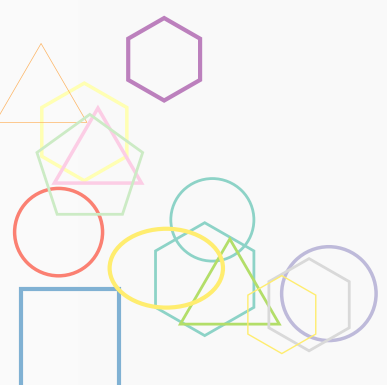[{"shape": "circle", "thickness": 2, "radius": 0.54, "center": [0.548, 0.429]}, {"shape": "hexagon", "thickness": 2, "radius": 0.73, "center": [0.528, 0.275]}, {"shape": "hexagon", "thickness": 2.5, "radius": 0.63, "center": [0.218, 0.657]}, {"shape": "circle", "thickness": 2.5, "radius": 0.61, "center": [0.849, 0.237]}, {"shape": "circle", "thickness": 2.5, "radius": 0.57, "center": [0.151, 0.397]}, {"shape": "square", "thickness": 3, "radius": 0.63, "center": [0.181, 0.123]}, {"shape": "triangle", "thickness": 0.5, "radius": 0.68, "center": [0.106, 0.75]}, {"shape": "triangle", "thickness": 2, "radius": 0.74, "center": [0.593, 0.232]}, {"shape": "triangle", "thickness": 2.5, "radius": 0.65, "center": [0.253, 0.589]}, {"shape": "hexagon", "thickness": 2, "radius": 0.6, "center": [0.798, 0.209]}, {"shape": "hexagon", "thickness": 3, "radius": 0.54, "center": [0.424, 0.846]}, {"shape": "pentagon", "thickness": 2, "radius": 0.72, "center": [0.232, 0.559]}, {"shape": "oval", "thickness": 3, "radius": 0.73, "center": [0.429, 0.303]}, {"shape": "hexagon", "thickness": 1, "radius": 0.51, "center": [0.727, 0.183]}]